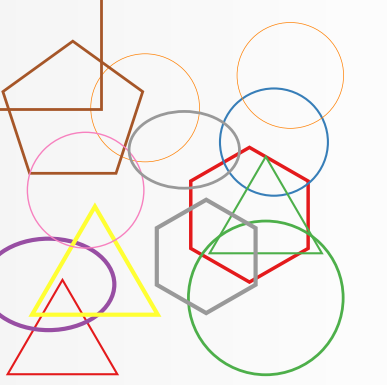[{"shape": "triangle", "thickness": 1.5, "radius": 0.82, "center": [0.161, 0.11]}, {"shape": "hexagon", "thickness": 2.5, "radius": 0.87, "center": [0.644, 0.442]}, {"shape": "circle", "thickness": 1.5, "radius": 0.7, "center": [0.707, 0.631]}, {"shape": "circle", "thickness": 2, "radius": 1.0, "center": [0.686, 0.226]}, {"shape": "triangle", "thickness": 1.5, "radius": 0.84, "center": [0.686, 0.426]}, {"shape": "oval", "thickness": 3, "radius": 0.85, "center": [0.125, 0.261]}, {"shape": "circle", "thickness": 0.5, "radius": 0.7, "center": [0.375, 0.72]}, {"shape": "circle", "thickness": 0.5, "radius": 0.69, "center": [0.749, 0.804]}, {"shape": "triangle", "thickness": 3, "radius": 0.94, "center": [0.245, 0.276]}, {"shape": "square", "thickness": 2, "radius": 0.8, "center": [0.101, 0.879]}, {"shape": "pentagon", "thickness": 2, "radius": 0.95, "center": [0.188, 0.703]}, {"shape": "circle", "thickness": 1, "radius": 0.75, "center": [0.221, 0.506]}, {"shape": "hexagon", "thickness": 3, "radius": 0.74, "center": [0.532, 0.334]}, {"shape": "oval", "thickness": 2, "radius": 0.71, "center": [0.475, 0.611]}]